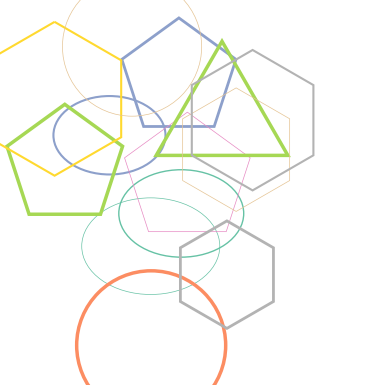[{"shape": "oval", "thickness": 0.5, "radius": 0.9, "center": [0.392, 0.361]}, {"shape": "oval", "thickness": 1, "radius": 0.81, "center": [0.471, 0.446]}, {"shape": "circle", "thickness": 2.5, "radius": 0.97, "center": [0.393, 0.103]}, {"shape": "oval", "thickness": 1.5, "radius": 0.73, "center": [0.284, 0.649]}, {"shape": "pentagon", "thickness": 2, "radius": 0.78, "center": [0.465, 0.798]}, {"shape": "pentagon", "thickness": 0.5, "radius": 0.86, "center": [0.487, 0.537]}, {"shape": "triangle", "thickness": 2.5, "radius": 0.99, "center": [0.577, 0.695]}, {"shape": "pentagon", "thickness": 2.5, "radius": 0.79, "center": [0.168, 0.571]}, {"shape": "hexagon", "thickness": 1.5, "radius": 1.0, "center": [0.142, 0.743]}, {"shape": "hexagon", "thickness": 0.5, "radius": 0.8, "center": [0.613, 0.611]}, {"shape": "circle", "thickness": 0.5, "radius": 0.9, "center": [0.343, 0.879]}, {"shape": "hexagon", "thickness": 2, "radius": 0.7, "center": [0.589, 0.287]}, {"shape": "hexagon", "thickness": 1.5, "radius": 0.91, "center": [0.656, 0.688]}]